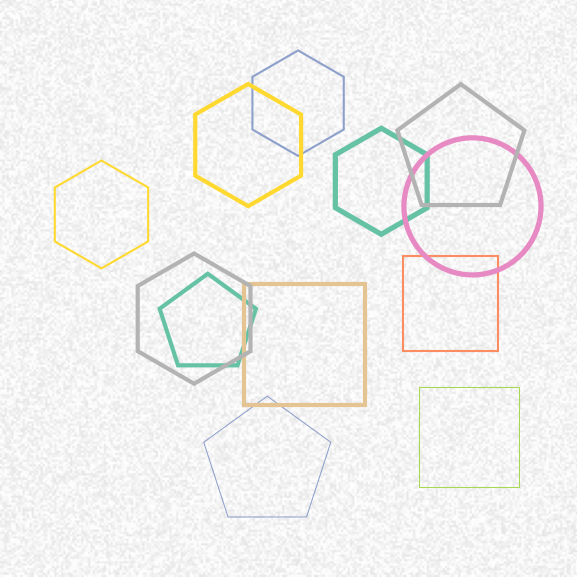[{"shape": "hexagon", "thickness": 2.5, "radius": 0.46, "center": [0.66, 0.685]}, {"shape": "pentagon", "thickness": 2, "radius": 0.44, "center": [0.36, 0.437]}, {"shape": "square", "thickness": 1, "radius": 0.41, "center": [0.78, 0.474]}, {"shape": "hexagon", "thickness": 1, "radius": 0.46, "center": [0.516, 0.821]}, {"shape": "pentagon", "thickness": 0.5, "radius": 0.58, "center": [0.463, 0.198]}, {"shape": "circle", "thickness": 2.5, "radius": 0.59, "center": [0.818, 0.642]}, {"shape": "square", "thickness": 0.5, "radius": 0.43, "center": [0.812, 0.243]}, {"shape": "hexagon", "thickness": 1, "radius": 0.47, "center": [0.176, 0.628]}, {"shape": "hexagon", "thickness": 2, "radius": 0.53, "center": [0.43, 0.748]}, {"shape": "square", "thickness": 2, "radius": 0.52, "center": [0.527, 0.403]}, {"shape": "hexagon", "thickness": 2, "radius": 0.56, "center": [0.336, 0.447]}, {"shape": "pentagon", "thickness": 2, "radius": 0.58, "center": [0.798, 0.738]}]